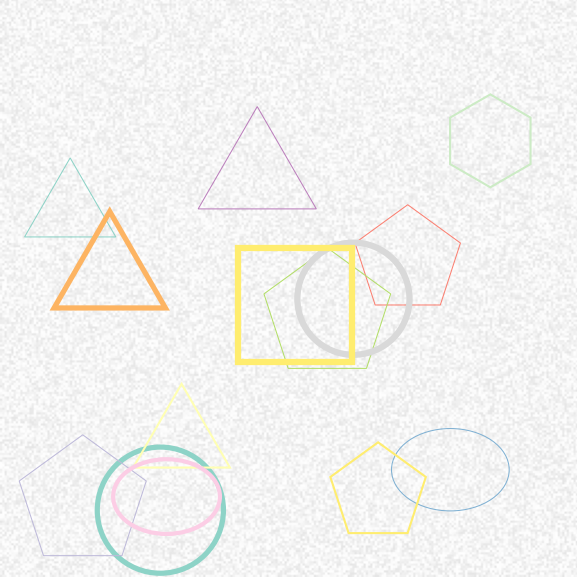[{"shape": "circle", "thickness": 2.5, "radius": 0.55, "center": [0.278, 0.116]}, {"shape": "triangle", "thickness": 0.5, "radius": 0.46, "center": [0.122, 0.634]}, {"shape": "triangle", "thickness": 1, "radius": 0.48, "center": [0.314, 0.238]}, {"shape": "pentagon", "thickness": 0.5, "radius": 0.58, "center": [0.143, 0.131]}, {"shape": "pentagon", "thickness": 0.5, "radius": 0.48, "center": [0.706, 0.549]}, {"shape": "oval", "thickness": 0.5, "radius": 0.51, "center": [0.78, 0.186]}, {"shape": "triangle", "thickness": 2.5, "radius": 0.56, "center": [0.19, 0.522]}, {"shape": "pentagon", "thickness": 0.5, "radius": 0.58, "center": [0.567, 0.455]}, {"shape": "oval", "thickness": 2, "radius": 0.46, "center": [0.288, 0.139]}, {"shape": "circle", "thickness": 3, "radius": 0.49, "center": [0.612, 0.482]}, {"shape": "triangle", "thickness": 0.5, "radius": 0.59, "center": [0.445, 0.696]}, {"shape": "hexagon", "thickness": 1, "radius": 0.4, "center": [0.849, 0.755]}, {"shape": "pentagon", "thickness": 1, "radius": 0.43, "center": [0.655, 0.146]}, {"shape": "square", "thickness": 3, "radius": 0.49, "center": [0.511, 0.471]}]